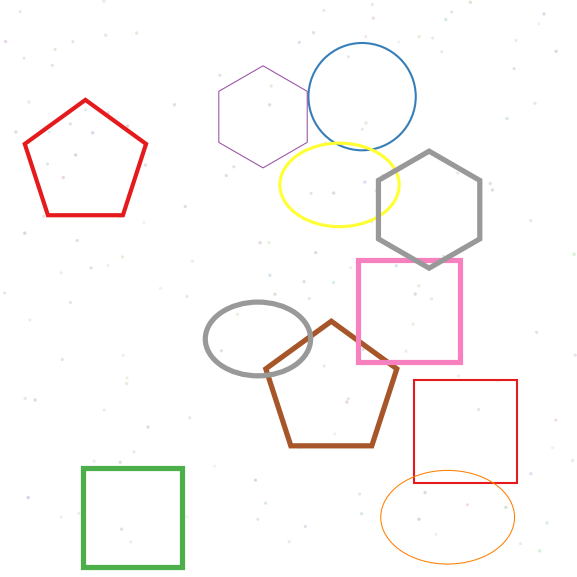[{"shape": "square", "thickness": 1, "radius": 0.44, "center": [0.806, 0.252]}, {"shape": "pentagon", "thickness": 2, "radius": 0.55, "center": [0.148, 0.716]}, {"shape": "circle", "thickness": 1, "radius": 0.46, "center": [0.627, 0.832]}, {"shape": "square", "thickness": 2.5, "radius": 0.43, "center": [0.229, 0.103]}, {"shape": "hexagon", "thickness": 0.5, "radius": 0.44, "center": [0.455, 0.797]}, {"shape": "oval", "thickness": 0.5, "radius": 0.58, "center": [0.775, 0.104]}, {"shape": "oval", "thickness": 1.5, "radius": 0.52, "center": [0.588, 0.679]}, {"shape": "pentagon", "thickness": 2.5, "radius": 0.6, "center": [0.574, 0.324]}, {"shape": "square", "thickness": 2.5, "radius": 0.44, "center": [0.708, 0.461]}, {"shape": "oval", "thickness": 2.5, "radius": 0.46, "center": [0.447, 0.412]}, {"shape": "hexagon", "thickness": 2.5, "radius": 0.51, "center": [0.743, 0.636]}]